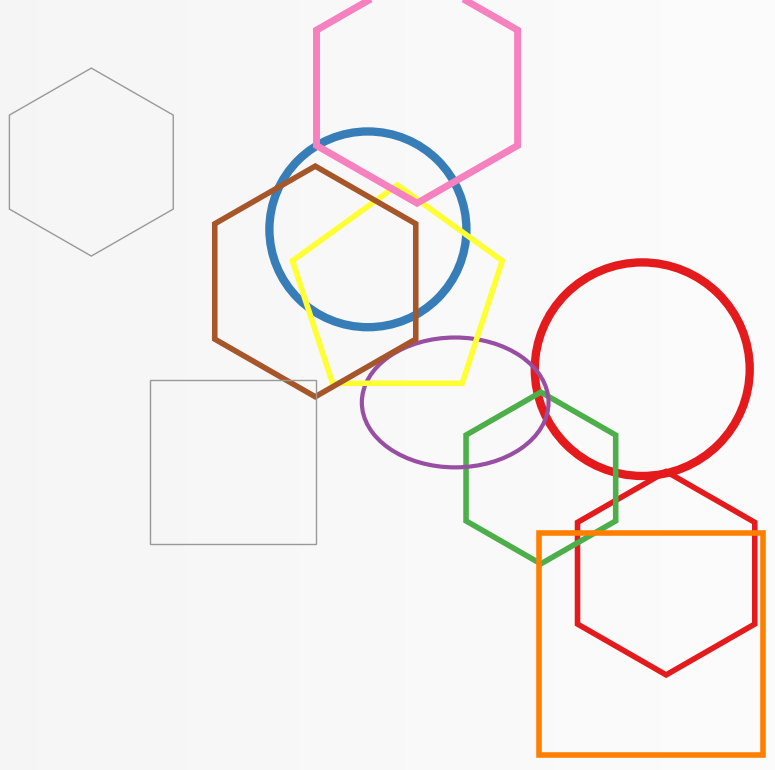[{"shape": "hexagon", "thickness": 2, "radius": 0.66, "center": [0.86, 0.256]}, {"shape": "circle", "thickness": 3, "radius": 0.69, "center": [0.829, 0.521]}, {"shape": "circle", "thickness": 3, "radius": 0.64, "center": [0.475, 0.702]}, {"shape": "hexagon", "thickness": 2, "radius": 0.56, "center": [0.698, 0.379]}, {"shape": "oval", "thickness": 1.5, "radius": 0.6, "center": [0.587, 0.477]}, {"shape": "square", "thickness": 2, "radius": 0.72, "center": [0.84, 0.164]}, {"shape": "pentagon", "thickness": 2, "radius": 0.71, "center": [0.513, 0.617]}, {"shape": "hexagon", "thickness": 2, "radius": 0.75, "center": [0.407, 0.634]}, {"shape": "hexagon", "thickness": 2.5, "radius": 0.75, "center": [0.538, 0.886]}, {"shape": "square", "thickness": 0.5, "radius": 0.53, "center": [0.301, 0.4]}, {"shape": "hexagon", "thickness": 0.5, "radius": 0.61, "center": [0.118, 0.79]}]